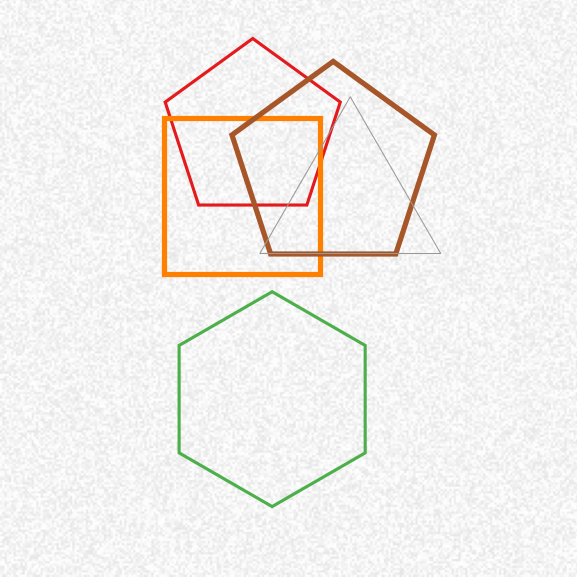[{"shape": "pentagon", "thickness": 1.5, "radius": 0.8, "center": [0.438, 0.773]}, {"shape": "hexagon", "thickness": 1.5, "radius": 0.93, "center": [0.471, 0.308]}, {"shape": "square", "thickness": 2.5, "radius": 0.67, "center": [0.419, 0.66]}, {"shape": "pentagon", "thickness": 2.5, "radius": 0.92, "center": [0.577, 0.708]}, {"shape": "triangle", "thickness": 0.5, "radius": 0.9, "center": [0.607, 0.651]}]